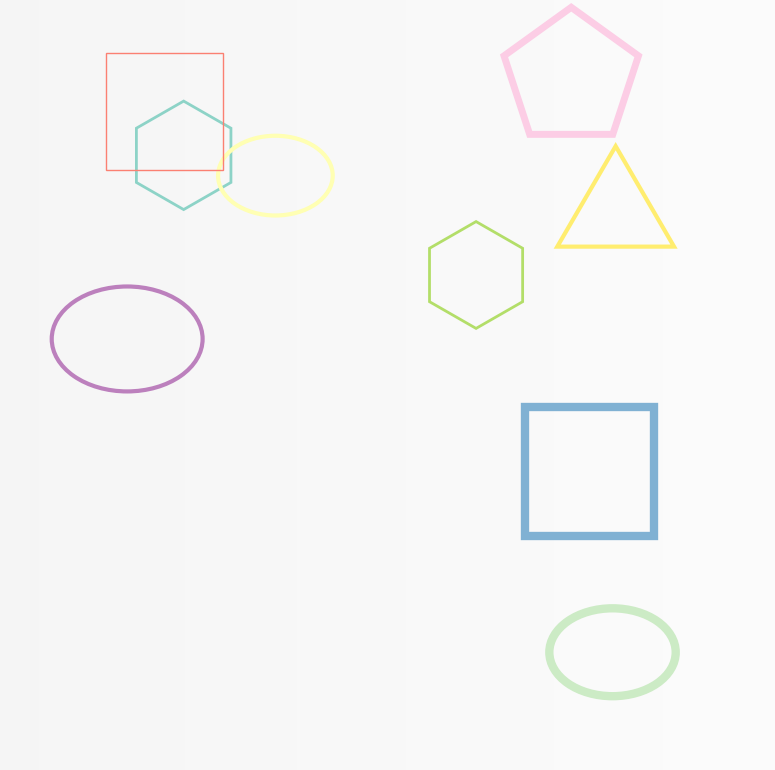[{"shape": "hexagon", "thickness": 1, "radius": 0.35, "center": [0.237, 0.798]}, {"shape": "oval", "thickness": 1.5, "radius": 0.37, "center": [0.355, 0.772]}, {"shape": "square", "thickness": 0.5, "radius": 0.38, "center": [0.212, 0.855]}, {"shape": "square", "thickness": 3, "radius": 0.42, "center": [0.761, 0.388]}, {"shape": "hexagon", "thickness": 1, "radius": 0.35, "center": [0.614, 0.643]}, {"shape": "pentagon", "thickness": 2.5, "radius": 0.46, "center": [0.737, 0.899]}, {"shape": "oval", "thickness": 1.5, "radius": 0.49, "center": [0.164, 0.56]}, {"shape": "oval", "thickness": 3, "radius": 0.41, "center": [0.79, 0.153]}, {"shape": "triangle", "thickness": 1.5, "radius": 0.43, "center": [0.794, 0.723]}]